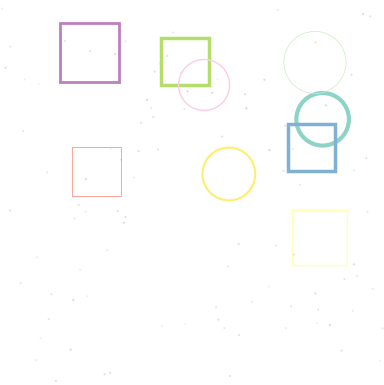[{"shape": "circle", "thickness": 3, "radius": 0.34, "center": [0.838, 0.69]}, {"shape": "square", "thickness": 1, "radius": 0.36, "center": [0.83, 0.383]}, {"shape": "square", "thickness": 0.5, "radius": 0.32, "center": [0.251, 0.555]}, {"shape": "square", "thickness": 2.5, "radius": 0.31, "center": [0.81, 0.617]}, {"shape": "square", "thickness": 2.5, "radius": 0.31, "center": [0.48, 0.84]}, {"shape": "circle", "thickness": 1, "radius": 0.33, "center": [0.53, 0.779]}, {"shape": "square", "thickness": 2, "radius": 0.38, "center": [0.231, 0.864]}, {"shape": "circle", "thickness": 0.5, "radius": 0.4, "center": [0.818, 0.838]}, {"shape": "circle", "thickness": 1.5, "radius": 0.34, "center": [0.595, 0.548]}]